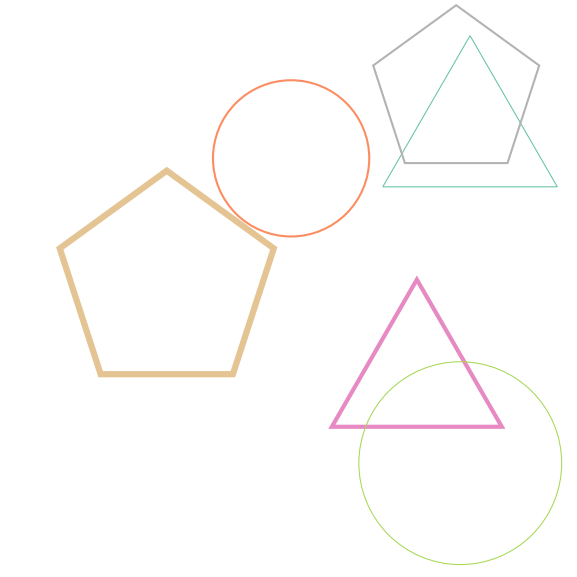[{"shape": "triangle", "thickness": 0.5, "radius": 0.87, "center": [0.814, 0.763]}, {"shape": "circle", "thickness": 1, "radius": 0.68, "center": [0.504, 0.725]}, {"shape": "triangle", "thickness": 2, "radius": 0.85, "center": [0.722, 0.345]}, {"shape": "circle", "thickness": 0.5, "radius": 0.88, "center": [0.797, 0.197]}, {"shape": "pentagon", "thickness": 3, "radius": 0.97, "center": [0.289, 0.509]}, {"shape": "pentagon", "thickness": 1, "radius": 0.76, "center": [0.79, 0.839]}]